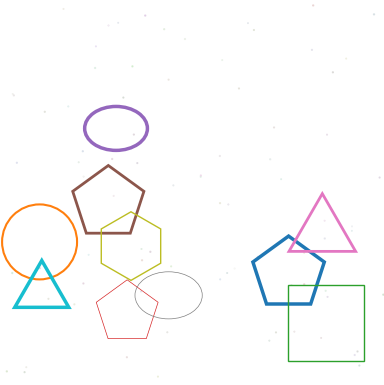[{"shape": "pentagon", "thickness": 2.5, "radius": 0.49, "center": [0.75, 0.289]}, {"shape": "circle", "thickness": 1.5, "radius": 0.49, "center": [0.103, 0.372]}, {"shape": "square", "thickness": 1, "radius": 0.49, "center": [0.847, 0.161]}, {"shape": "pentagon", "thickness": 0.5, "radius": 0.42, "center": [0.33, 0.189]}, {"shape": "oval", "thickness": 2.5, "radius": 0.41, "center": [0.301, 0.666]}, {"shape": "pentagon", "thickness": 2, "radius": 0.49, "center": [0.281, 0.473]}, {"shape": "triangle", "thickness": 2, "radius": 0.5, "center": [0.837, 0.397]}, {"shape": "oval", "thickness": 0.5, "radius": 0.44, "center": [0.438, 0.233]}, {"shape": "hexagon", "thickness": 1, "radius": 0.45, "center": [0.34, 0.361]}, {"shape": "triangle", "thickness": 2.5, "radius": 0.4, "center": [0.108, 0.242]}]